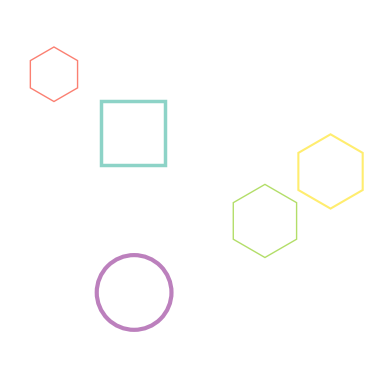[{"shape": "square", "thickness": 2.5, "radius": 0.41, "center": [0.346, 0.654]}, {"shape": "hexagon", "thickness": 1, "radius": 0.35, "center": [0.14, 0.807]}, {"shape": "hexagon", "thickness": 1, "radius": 0.47, "center": [0.688, 0.426]}, {"shape": "circle", "thickness": 3, "radius": 0.49, "center": [0.348, 0.24]}, {"shape": "hexagon", "thickness": 1.5, "radius": 0.48, "center": [0.859, 0.555]}]